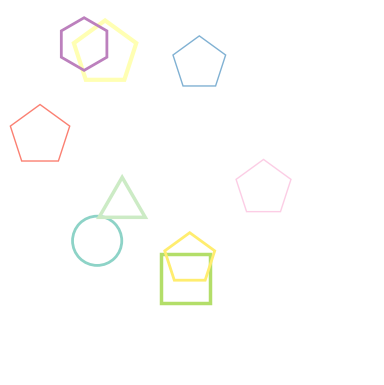[{"shape": "circle", "thickness": 2, "radius": 0.32, "center": [0.252, 0.375]}, {"shape": "pentagon", "thickness": 3, "radius": 0.43, "center": [0.273, 0.862]}, {"shape": "pentagon", "thickness": 1, "radius": 0.41, "center": [0.104, 0.647]}, {"shape": "pentagon", "thickness": 1, "radius": 0.36, "center": [0.518, 0.835]}, {"shape": "square", "thickness": 2.5, "radius": 0.32, "center": [0.482, 0.277]}, {"shape": "pentagon", "thickness": 1, "radius": 0.37, "center": [0.684, 0.511]}, {"shape": "hexagon", "thickness": 2, "radius": 0.34, "center": [0.218, 0.886]}, {"shape": "triangle", "thickness": 2.5, "radius": 0.35, "center": [0.317, 0.47]}, {"shape": "pentagon", "thickness": 2, "radius": 0.34, "center": [0.493, 0.327]}]